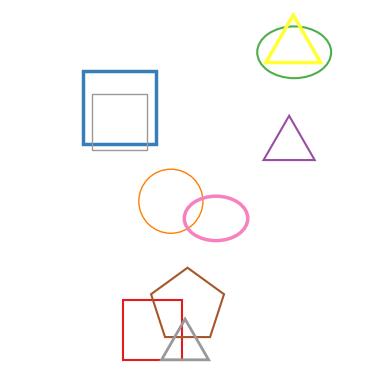[{"shape": "square", "thickness": 1.5, "radius": 0.39, "center": [0.396, 0.143]}, {"shape": "square", "thickness": 2.5, "radius": 0.47, "center": [0.31, 0.72]}, {"shape": "oval", "thickness": 1.5, "radius": 0.48, "center": [0.764, 0.864]}, {"shape": "triangle", "thickness": 1.5, "radius": 0.38, "center": [0.751, 0.623]}, {"shape": "circle", "thickness": 1, "radius": 0.42, "center": [0.444, 0.477]}, {"shape": "triangle", "thickness": 2.5, "radius": 0.41, "center": [0.762, 0.879]}, {"shape": "pentagon", "thickness": 1.5, "radius": 0.5, "center": [0.487, 0.205]}, {"shape": "oval", "thickness": 2.5, "radius": 0.41, "center": [0.561, 0.433]}, {"shape": "square", "thickness": 1, "radius": 0.36, "center": [0.311, 0.683]}, {"shape": "triangle", "thickness": 2, "radius": 0.35, "center": [0.481, 0.101]}]